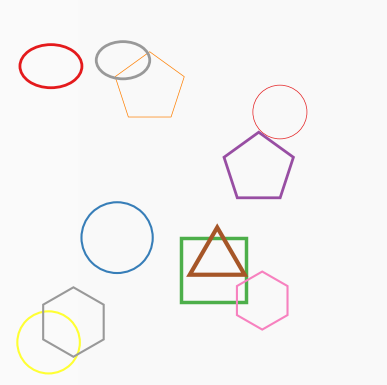[{"shape": "circle", "thickness": 0.5, "radius": 0.35, "center": [0.722, 0.709]}, {"shape": "oval", "thickness": 2, "radius": 0.4, "center": [0.131, 0.828]}, {"shape": "circle", "thickness": 1.5, "radius": 0.46, "center": [0.302, 0.383]}, {"shape": "square", "thickness": 2.5, "radius": 0.42, "center": [0.551, 0.299]}, {"shape": "pentagon", "thickness": 2, "radius": 0.47, "center": [0.668, 0.562]}, {"shape": "pentagon", "thickness": 0.5, "radius": 0.47, "center": [0.386, 0.772]}, {"shape": "circle", "thickness": 1.5, "radius": 0.4, "center": [0.125, 0.111]}, {"shape": "triangle", "thickness": 3, "radius": 0.41, "center": [0.561, 0.327]}, {"shape": "hexagon", "thickness": 1.5, "radius": 0.38, "center": [0.677, 0.219]}, {"shape": "hexagon", "thickness": 1.5, "radius": 0.45, "center": [0.19, 0.164]}, {"shape": "oval", "thickness": 2, "radius": 0.35, "center": [0.317, 0.844]}]